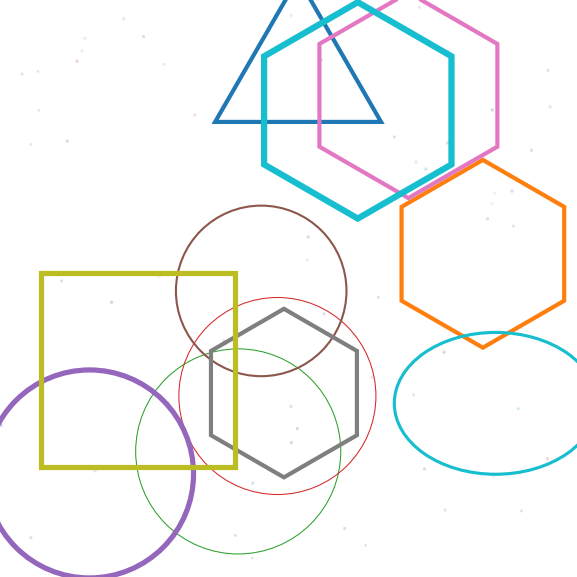[{"shape": "triangle", "thickness": 2, "radius": 0.83, "center": [0.516, 0.871]}, {"shape": "hexagon", "thickness": 2, "radius": 0.81, "center": [0.836, 0.56]}, {"shape": "circle", "thickness": 0.5, "radius": 0.89, "center": [0.412, 0.217]}, {"shape": "circle", "thickness": 0.5, "radius": 0.85, "center": [0.48, 0.313]}, {"shape": "circle", "thickness": 2.5, "radius": 0.9, "center": [0.155, 0.178]}, {"shape": "circle", "thickness": 1, "radius": 0.74, "center": [0.452, 0.495]}, {"shape": "hexagon", "thickness": 2, "radius": 0.89, "center": [0.707, 0.834]}, {"shape": "hexagon", "thickness": 2, "radius": 0.73, "center": [0.492, 0.318]}, {"shape": "square", "thickness": 2.5, "radius": 0.84, "center": [0.239, 0.359]}, {"shape": "oval", "thickness": 1.5, "radius": 0.88, "center": [0.858, 0.301]}, {"shape": "hexagon", "thickness": 3, "radius": 0.94, "center": [0.62, 0.808]}]